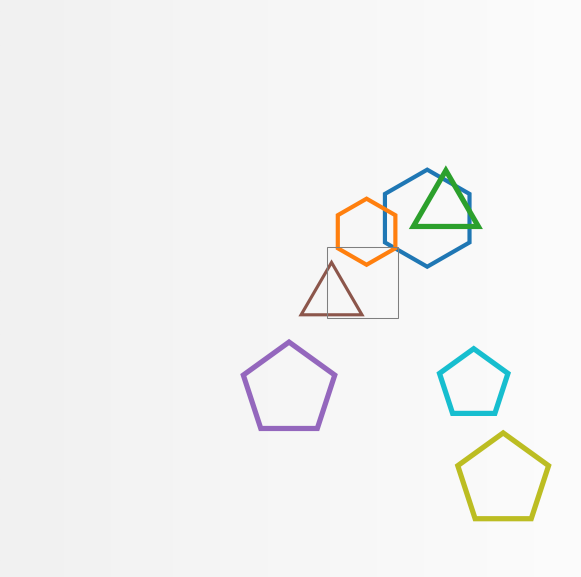[{"shape": "hexagon", "thickness": 2, "radius": 0.42, "center": [0.735, 0.621]}, {"shape": "hexagon", "thickness": 2, "radius": 0.29, "center": [0.631, 0.598]}, {"shape": "triangle", "thickness": 2.5, "radius": 0.32, "center": [0.767, 0.639]}, {"shape": "pentagon", "thickness": 2.5, "radius": 0.41, "center": [0.497, 0.324]}, {"shape": "triangle", "thickness": 1.5, "radius": 0.3, "center": [0.57, 0.484]}, {"shape": "square", "thickness": 0.5, "radius": 0.31, "center": [0.624, 0.51]}, {"shape": "pentagon", "thickness": 2.5, "radius": 0.41, "center": [0.866, 0.167]}, {"shape": "pentagon", "thickness": 2.5, "radius": 0.31, "center": [0.815, 0.333]}]